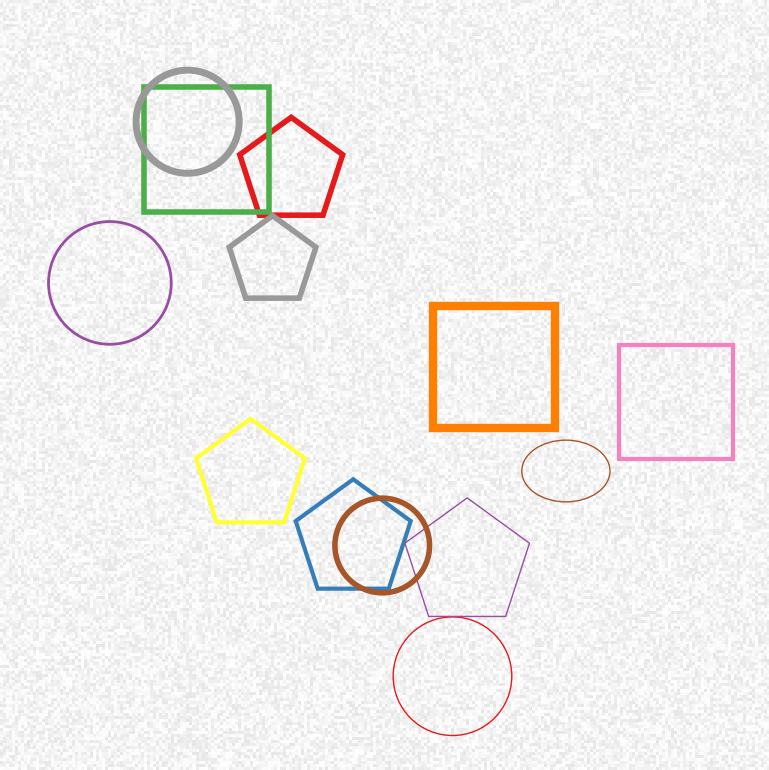[{"shape": "pentagon", "thickness": 2, "radius": 0.35, "center": [0.378, 0.777]}, {"shape": "circle", "thickness": 0.5, "radius": 0.39, "center": [0.588, 0.122]}, {"shape": "pentagon", "thickness": 1.5, "radius": 0.39, "center": [0.459, 0.299]}, {"shape": "square", "thickness": 2, "radius": 0.41, "center": [0.268, 0.806]}, {"shape": "circle", "thickness": 1, "radius": 0.4, "center": [0.143, 0.633]}, {"shape": "pentagon", "thickness": 0.5, "radius": 0.43, "center": [0.607, 0.268]}, {"shape": "square", "thickness": 3, "radius": 0.4, "center": [0.641, 0.523]}, {"shape": "pentagon", "thickness": 1.5, "radius": 0.37, "center": [0.325, 0.382]}, {"shape": "circle", "thickness": 2, "radius": 0.31, "center": [0.496, 0.292]}, {"shape": "oval", "thickness": 0.5, "radius": 0.29, "center": [0.735, 0.388]}, {"shape": "square", "thickness": 1.5, "radius": 0.37, "center": [0.878, 0.478]}, {"shape": "pentagon", "thickness": 2, "radius": 0.3, "center": [0.354, 0.661]}, {"shape": "circle", "thickness": 2.5, "radius": 0.33, "center": [0.244, 0.842]}]